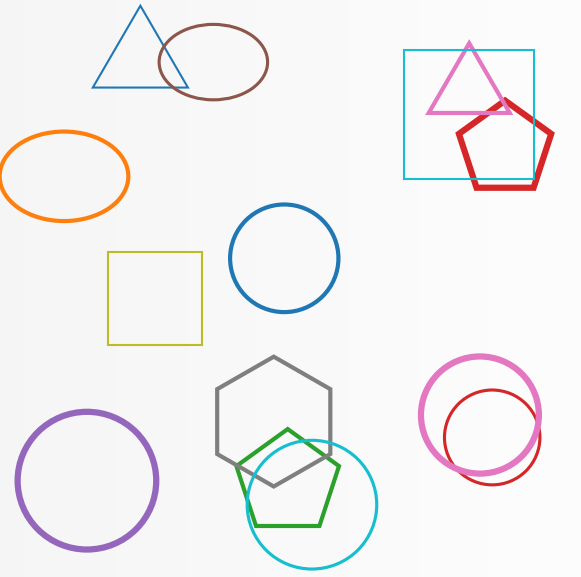[{"shape": "circle", "thickness": 2, "radius": 0.47, "center": [0.489, 0.552]}, {"shape": "triangle", "thickness": 1, "radius": 0.47, "center": [0.242, 0.895]}, {"shape": "oval", "thickness": 2, "radius": 0.55, "center": [0.11, 0.694]}, {"shape": "pentagon", "thickness": 2, "radius": 0.46, "center": [0.495, 0.163]}, {"shape": "circle", "thickness": 1.5, "radius": 0.41, "center": [0.847, 0.242]}, {"shape": "pentagon", "thickness": 3, "radius": 0.42, "center": [0.869, 0.742]}, {"shape": "circle", "thickness": 3, "radius": 0.6, "center": [0.15, 0.167]}, {"shape": "oval", "thickness": 1.5, "radius": 0.47, "center": [0.367, 0.892]}, {"shape": "circle", "thickness": 3, "radius": 0.51, "center": [0.826, 0.28]}, {"shape": "triangle", "thickness": 2, "radius": 0.4, "center": [0.807, 0.844]}, {"shape": "hexagon", "thickness": 2, "radius": 0.56, "center": [0.471, 0.269]}, {"shape": "square", "thickness": 1, "radius": 0.4, "center": [0.267, 0.483]}, {"shape": "circle", "thickness": 1.5, "radius": 0.56, "center": [0.537, 0.125]}, {"shape": "square", "thickness": 1, "radius": 0.56, "center": [0.808, 0.8]}]